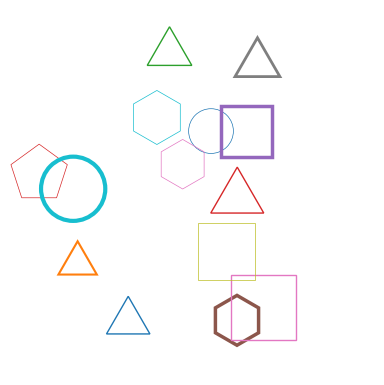[{"shape": "circle", "thickness": 0.5, "radius": 0.29, "center": [0.548, 0.66]}, {"shape": "triangle", "thickness": 1, "radius": 0.33, "center": [0.333, 0.165]}, {"shape": "triangle", "thickness": 1.5, "radius": 0.29, "center": [0.202, 0.316]}, {"shape": "triangle", "thickness": 1, "radius": 0.33, "center": [0.44, 0.864]}, {"shape": "triangle", "thickness": 1, "radius": 0.4, "center": [0.616, 0.486]}, {"shape": "pentagon", "thickness": 0.5, "radius": 0.38, "center": [0.102, 0.549]}, {"shape": "square", "thickness": 2.5, "radius": 0.33, "center": [0.64, 0.659]}, {"shape": "hexagon", "thickness": 2.5, "radius": 0.32, "center": [0.616, 0.168]}, {"shape": "square", "thickness": 1, "radius": 0.42, "center": [0.684, 0.202]}, {"shape": "hexagon", "thickness": 0.5, "radius": 0.32, "center": [0.474, 0.573]}, {"shape": "triangle", "thickness": 2, "radius": 0.34, "center": [0.669, 0.835]}, {"shape": "square", "thickness": 0.5, "radius": 0.37, "center": [0.588, 0.346]}, {"shape": "circle", "thickness": 3, "radius": 0.42, "center": [0.19, 0.51]}, {"shape": "hexagon", "thickness": 0.5, "radius": 0.35, "center": [0.407, 0.695]}]